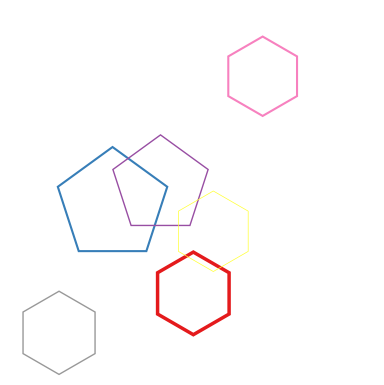[{"shape": "hexagon", "thickness": 2.5, "radius": 0.54, "center": [0.502, 0.238]}, {"shape": "pentagon", "thickness": 1.5, "radius": 0.75, "center": [0.292, 0.469]}, {"shape": "pentagon", "thickness": 1, "radius": 0.65, "center": [0.417, 0.52]}, {"shape": "hexagon", "thickness": 0.5, "radius": 0.52, "center": [0.554, 0.399]}, {"shape": "hexagon", "thickness": 1.5, "radius": 0.52, "center": [0.682, 0.802]}, {"shape": "hexagon", "thickness": 1, "radius": 0.54, "center": [0.153, 0.136]}]